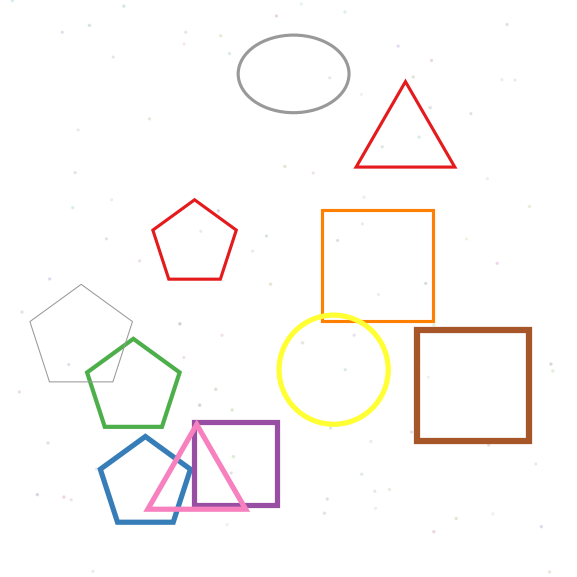[{"shape": "triangle", "thickness": 1.5, "radius": 0.49, "center": [0.702, 0.759]}, {"shape": "pentagon", "thickness": 1.5, "radius": 0.38, "center": [0.337, 0.577]}, {"shape": "pentagon", "thickness": 2.5, "radius": 0.41, "center": [0.252, 0.161]}, {"shape": "pentagon", "thickness": 2, "radius": 0.42, "center": [0.231, 0.328]}, {"shape": "square", "thickness": 2.5, "radius": 0.36, "center": [0.408, 0.196]}, {"shape": "square", "thickness": 1.5, "radius": 0.48, "center": [0.653, 0.539]}, {"shape": "circle", "thickness": 2.5, "radius": 0.47, "center": [0.578, 0.359]}, {"shape": "square", "thickness": 3, "radius": 0.48, "center": [0.819, 0.331]}, {"shape": "triangle", "thickness": 2.5, "radius": 0.49, "center": [0.341, 0.166]}, {"shape": "pentagon", "thickness": 0.5, "radius": 0.47, "center": [0.141, 0.413]}, {"shape": "oval", "thickness": 1.5, "radius": 0.48, "center": [0.508, 0.871]}]